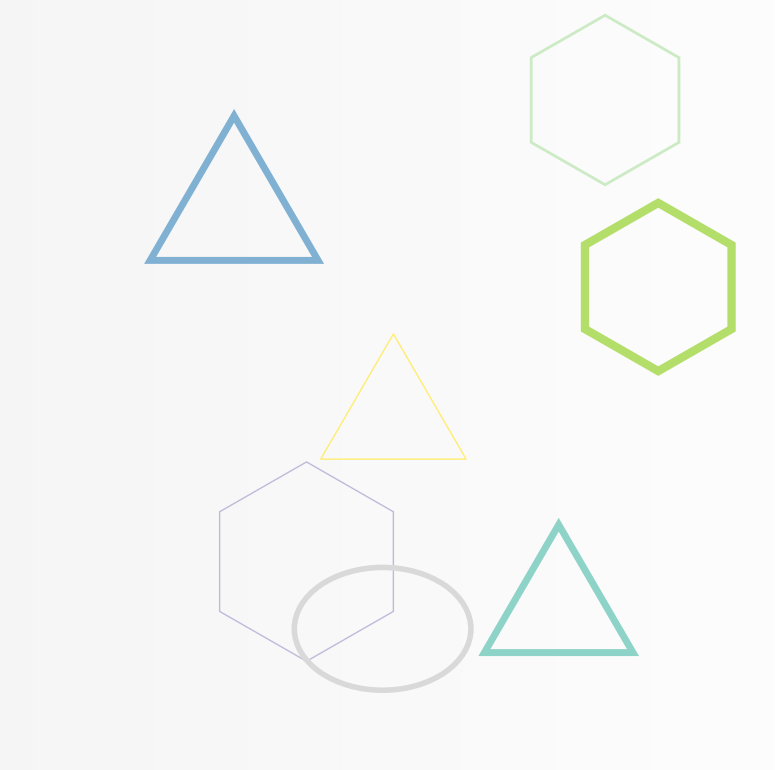[{"shape": "triangle", "thickness": 2.5, "radius": 0.55, "center": [0.721, 0.208]}, {"shape": "hexagon", "thickness": 0.5, "radius": 0.65, "center": [0.396, 0.271]}, {"shape": "triangle", "thickness": 2.5, "radius": 0.63, "center": [0.302, 0.724]}, {"shape": "hexagon", "thickness": 3, "radius": 0.55, "center": [0.849, 0.627]}, {"shape": "oval", "thickness": 2, "radius": 0.57, "center": [0.494, 0.183]}, {"shape": "hexagon", "thickness": 1, "radius": 0.55, "center": [0.781, 0.87]}, {"shape": "triangle", "thickness": 0.5, "radius": 0.54, "center": [0.508, 0.458]}]